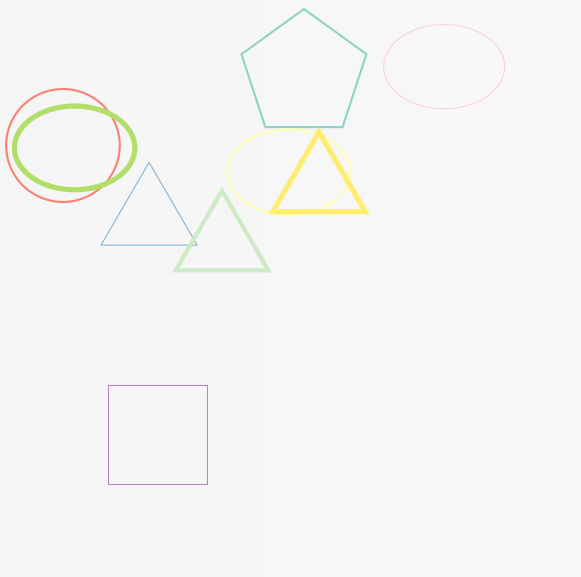[{"shape": "pentagon", "thickness": 1, "radius": 0.57, "center": [0.523, 0.87]}, {"shape": "oval", "thickness": 1, "radius": 0.53, "center": [0.497, 0.701]}, {"shape": "circle", "thickness": 1, "radius": 0.49, "center": [0.108, 0.747]}, {"shape": "triangle", "thickness": 0.5, "radius": 0.48, "center": [0.257, 0.622]}, {"shape": "oval", "thickness": 2.5, "radius": 0.52, "center": [0.128, 0.743]}, {"shape": "oval", "thickness": 0.5, "radius": 0.52, "center": [0.764, 0.884]}, {"shape": "square", "thickness": 0.5, "radius": 0.43, "center": [0.271, 0.247]}, {"shape": "triangle", "thickness": 2, "radius": 0.46, "center": [0.382, 0.577]}, {"shape": "triangle", "thickness": 2.5, "radius": 0.46, "center": [0.549, 0.679]}]